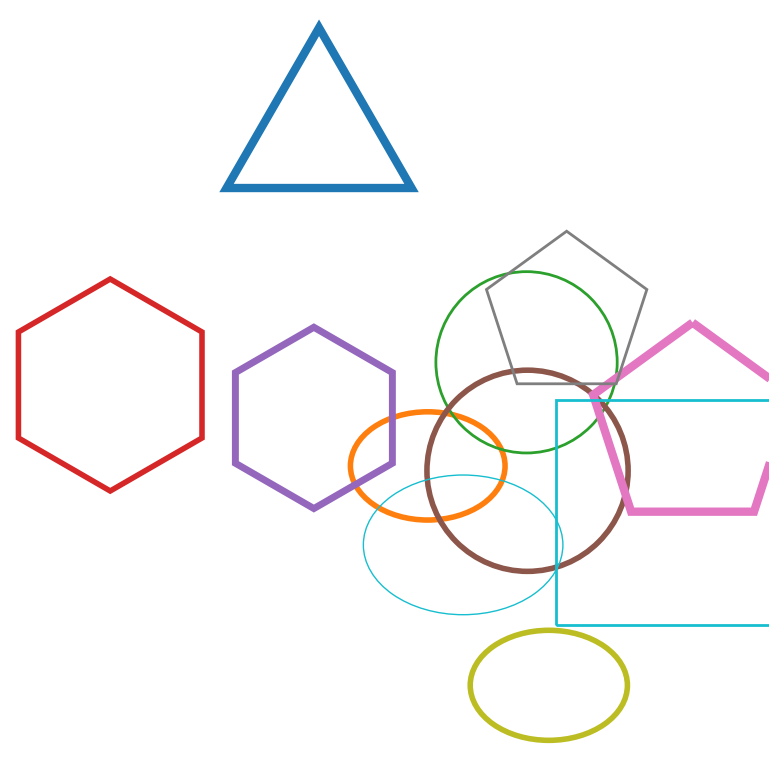[{"shape": "triangle", "thickness": 3, "radius": 0.69, "center": [0.414, 0.825]}, {"shape": "oval", "thickness": 2, "radius": 0.5, "center": [0.555, 0.395]}, {"shape": "circle", "thickness": 1, "radius": 0.59, "center": [0.684, 0.529]}, {"shape": "hexagon", "thickness": 2, "radius": 0.69, "center": [0.143, 0.5]}, {"shape": "hexagon", "thickness": 2.5, "radius": 0.59, "center": [0.408, 0.457]}, {"shape": "circle", "thickness": 2, "radius": 0.65, "center": [0.685, 0.389]}, {"shape": "pentagon", "thickness": 3, "radius": 0.68, "center": [0.899, 0.445]}, {"shape": "pentagon", "thickness": 1, "radius": 0.55, "center": [0.736, 0.59]}, {"shape": "oval", "thickness": 2, "radius": 0.51, "center": [0.713, 0.11]}, {"shape": "oval", "thickness": 0.5, "radius": 0.65, "center": [0.601, 0.292]}, {"shape": "square", "thickness": 1, "radius": 0.73, "center": [0.868, 0.334]}]